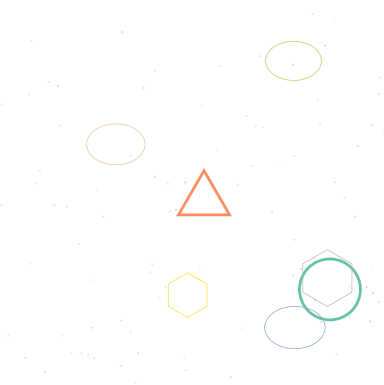[{"shape": "circle", "thickness": 2, "radius": 0.4, "center": [0.857, 0.248]}, {"shape": "triangle", "thickness": 2, "radius": 0.38, "center": [0.53, 0.48]}, {"shape": "oval", "thickness": 0.5, "radius": 0.39, "center": [0.766, 0.149]}, {"shape": "oval", "thickness": 0.5, "radius": 0.36, "center": [0.762, 0.842]}, {"shape": "hexagon", "thickness": 0.5, "radius": 0.29, "center": [0.487, 0.233]}, {"shape": "oval", "thickness": 0.5, "radius": 0.38, "center": [0.301, 0.625]}, {"shape": "hexagon", "thickness": 0.5, "radius": 0.37, "center": [0.85, 0.278]}]